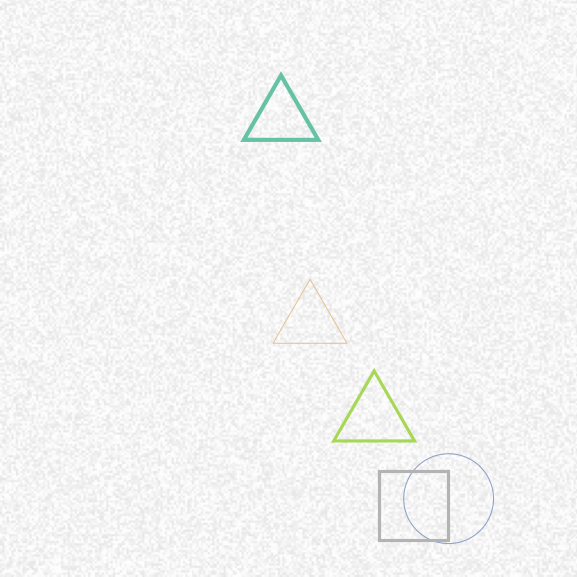[{"shape": "triangle", "thickness": 2, "radius": 0.37, "center": [0.487, 0.794]}, {"shape": "circle", "thickness": 0.5, "radius": 0.39, "center": [0.777, 0.136]}, {"shape": "triangle", "thickness": 1.5, "radius": 0.4, "center": [0.648, 0.276]}, {"shape": "triangle", "thickness": 0.5, "radius": 0.37, "center": [0.537, 0.442]}, {"shape": "square", "thickness": 1.5, "radius": 0.3, "center": [0.716, 0.125]}]